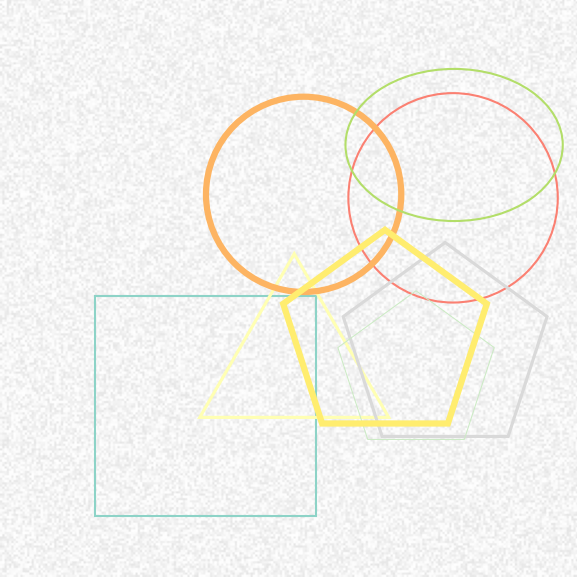[{"shape": "square", "thickness": 1, "radius": 0.96, "center": [0.356, 0.296]}, {"shape": "triangle", "thickness": 1.5, "radius": 0.94, "center": [0.51, 0.371]}, {"shape": "circle", "thickness": 1, "radius": 0.91, "center": [0.785, 0.657]}, {"shape": "circle", "thickness": 3, "radius": 0.85, "center": [0.526, 0.663]}, {"shape": "oval", "thickness": 1, "radius": 0.94, "center": [0.786, 0.748]}, {"shape": "pentagon", "thickness": 1.5, "radius": 0.93, "center": [0.771, 0.394]}, {"shape": "pentagon", "thickness": 0.5, "radius": 0.71, "center": [0.72, 0.353]}, {"shape": "pentagon", "thickness": 3, "radius": 0.93, "center": [0.667, 0.416]}]